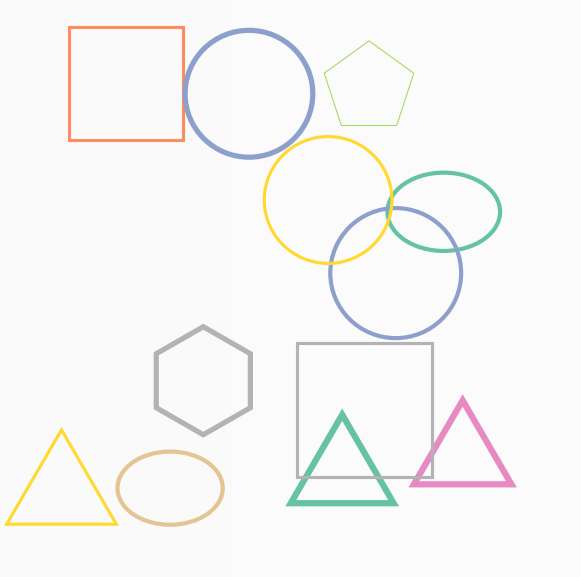[{"shape": "oval", "thickness": 2, "radius": 0.48, "center": [0.763, 0.632]}, {"shape": "triangle", "thickness": 3, "radius": 0.51, "center": [0.589, 0.179]}, {"shape": "square", "thickness": 1.5, "radius": 0.49, "center": [0.217, 0.855]}, {"shape": "circle", "thickness": 2.5, "radius": 0.55, "center": [0.428, 0.837]}, {"shape": "circle", "thickness": 2, "radius": 0.56, "center": [0.681, 0.526]}, {"shape": "triangle", "thickness": 3, "radius": 0.48, "center": [0.796, 0.209]}, {"shape": "pentagon", "thickness": 0.5, "radius": 0.41, "center": [0.635, 0.847]}, {"shape": "triangle", "thickness": 1.5, "radius": 0.54, "center": [0.106, 0.146]}, {"shape": "circle", "thickness": 1.5, "radius": 0.55, "center": [0.565, 0.653]}, {"shape": "oval", "thickness": 2, "radius": 0.45, "center": [0.293, 0.154]}, {"shape": "square", "thickness": 1.5, "radius": 0.58, "center": [0.627, 0.289]}, {"shape": "hexagon", "thickness": 2.5, "radius": 0.47, "center": [0.35, 0.34]}]